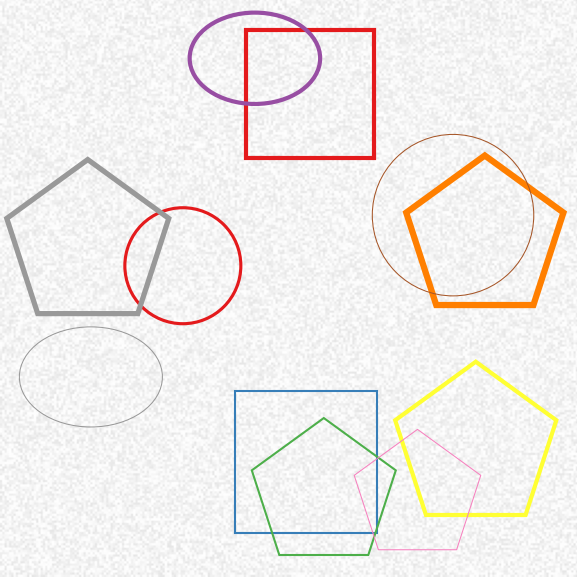[{"shape": "circle", "thickness": 1.5, "radius": 0.5, "center": [0.317, 0.539]}, {"shape": "square", "thickness": 2, "radius": 0.55, "center": [0.537, 0.837]}, {"shape": "square", "thickness": 1, "radius": 0.62, "center": [0.53, 0.2]}, {"shape": "pentagon", "thickness": 1, "radius": 0.66, "center": [0.561, 0.144]}, {"shape": "oval", "thickness": 2, "radius": 0.56, "center": [0.441, 0.898]}, {"shape": "pentagon", "thickness": 3, "radius": 0.72, "center": [0.84, 0.587]}, {"shape": "pentagon", "thickness": 2, "radius": 0.73, "center": [0.824, 0.226]}, {"shape": "circle", "thickness": 0.5, "radius": 0.7, "center": [0.784, 0.627]}, {"shape": "pentagon", "thickness": 0.5, "radius": 0.58, "center": [0.723, 0.14]}, {"shape": "pentagon", "thickness": 2.5, "radius": 0.74, "center": [0.152, 0.575]}, {"shape": "oval", "thickness": 0.5, "radius": 0.62, "center": [0.157, 0.346]}]